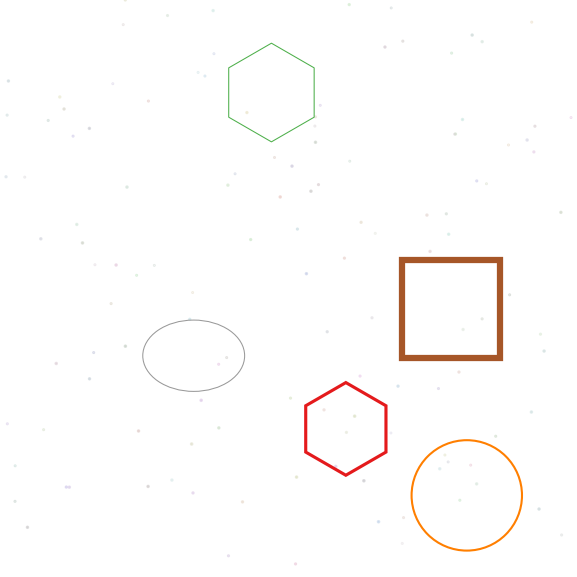[{"shape": "hexagon", "thickness": 1.5, "radius": 0.4, "center": [0.599, 0.256]}, {"shape": "hexagon", "thickness": 0.5, "radius": 0.43, "center": [0.47, 0.839]}, {"shape": "circle", "thickness": 1, "radius": 0.48, "center": [0.808, 0.141]}, {"shape": "square", "thickness": 3, "radius": 0.42, "center": [0.78, 0.463]}, {"shape": "oval", "thickness": 0.5, "radius": 0.44, "center": [0.335, 0.383]}]